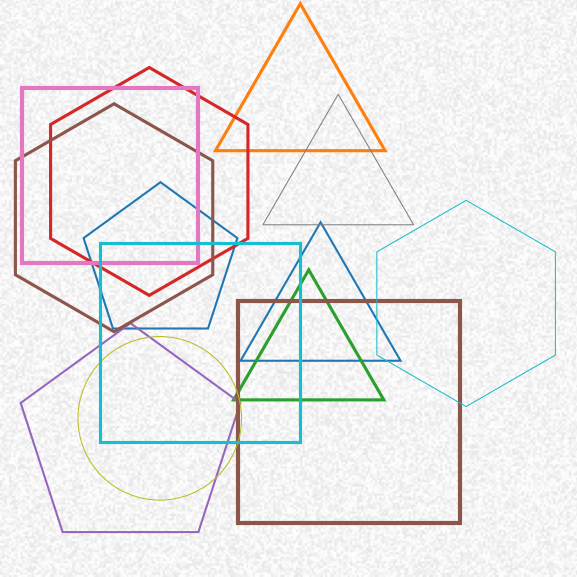[{"shape": "pentagon", "thickness": 1, "radius": 0.7, "center": [0.278, 0.544]}, {"shape": "triangle", "thickness": 1, "radius": 0.8, "center": [0.555, 0.454]}, {"shape": "triangle", "thickness": 1.5, "radius": 0.85, "center": [0.52, 0.823]}, {"shape": "triangle", "thickness": 1.5, "radius": 0.75, "center": [0.535, 0.382]}, {"shape": "hexagon", "thickness": 1.5, "radius": 0.99, "center": [0.258, 0.685]}, {"shape": "pentagon", "thickness": 1, "radius": 1.0, "center": [0.226, 0.24]}, {"shape": "hexagon", "thickness": 1.5, "radius": 0.99, "center": [0.198, 0.622]}, {"shape": "square", "thickness": 2, "radius": 0.96, "center": [0.604, 0.286]}, {"shape": "square", "thickness": 2, "radius": 0.76, "center": [0.191, 0.696]}, {"shape": "triangle", "thickness": 0.5, "radius": 0.75, "center": [0.586, 0.685]}, {"shape": "circle", "thickness": 0.5, "radius": 0.71, "center": [0.277, 0.275]}, {"shape": "square", "thickness": 1.5, "radius": 0.86, "center": [0.346, 0.406]}, {"shape": "hexagon", "thickness": 0.5, "radius": 0.89, "center": [0.807, 0.474]}]